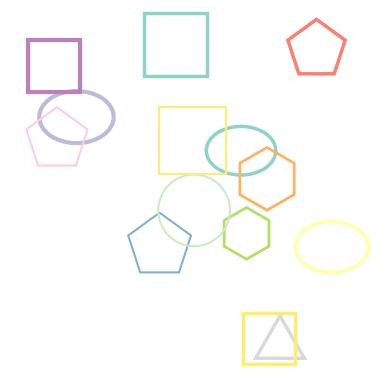[{"shape": "oval", "thickness": 2.5, "radius": 0.45, "center": [0.626, 0.609]}, {"shape": "square", "thickness": 2.5, "radius": 0.41, "center": [0.456, 0.884]}, {"shape": "oval", "thickness": 3, "radius": 0.47, "center": [0.862, 0.358]}, {"shape": "oval", "thickness": 3, "radius": 0.48, "center": [0.199, 0.696]}, {"shape": "pentagon", "thickness": 2.5, "radius": 0.39, "center": [0.822, 0.872]}, {"shape": "pentagon", "thickness": 1.5, "radius": 0.43, "center": [0.415, 0.362]}, {"shape": "hexagon", "thickness": 2, "radius": 0.41, "center": [0.694, 0.535]}, {"shape": "hexagon", "thickness": 2, "radius": 0.34, "center": [0.64, 0.394]}, {"shape": "pentagon", "thickness": 1.5, "radius": 0.42, "center": [0.148, 0.638]}, {"shape": "triangle", "thickness": 2.5, "radius": 0.37, "center": [0.727, 0.106]}, {"shape": "square", "thickness": 3, "radius": 0.34, "center": [0.141, 0.828]}, {"shape": "circle", "thickness": 1.5, "radius": 0.47, "center": [0.504, 0.454]}, {"shape": "square", "thickness": 2.5, "radius": 0.34, "center": [0.699, 0.121]}, {"shape": "square", "thickness": 1.5, "radius": 0.43, "center": [0.5, 0.636]}]